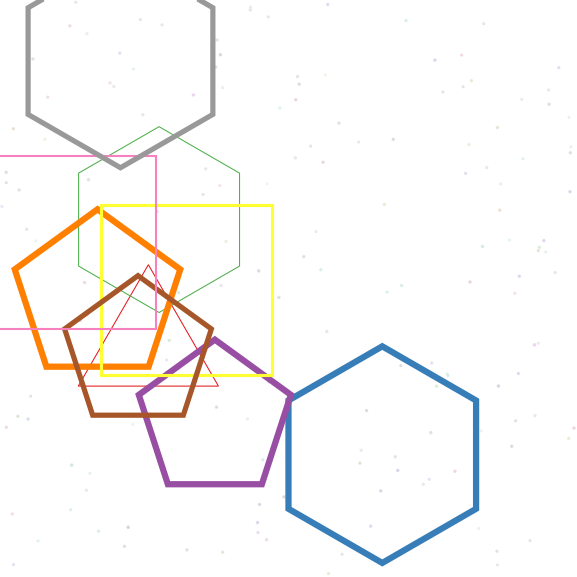[{"shape": "triangle", "thickness": 0.5, "radius": 0.7, "center": [0.257, 0.401]}, {"shape": "hexagon", "thickness": 3, "radius": 0.94, "center": [0.662, 0.212]}, {"shape": "hexagon", "thickness": 0.5, "radius": 0.8, "center": [0.275, 0.619]}, {"shape": "pentagon", "thickness": 3, "radius": 0.69, "center": [0.372, 0.273]}, {"shape": "pentagon", "thickness": 3, "radius": 0.75, "center": [0.169, 0.486]}, {"shape": "square", "thickness": 1.5, "radius": 0.74, "center": [0.323, 0.497]}, {"shape": "pentagon", "thickness": 2.5, "radius": 0.67, "center": [0.239, 0.388]}, {"shape": "square", "thickness": 1, "radius": 0.75, "center": [0.12, 0.579]}, {"shape": "hexagon", "thickness": 2.5, "radius": 0.92, "center": [0.209, 0.893]}]